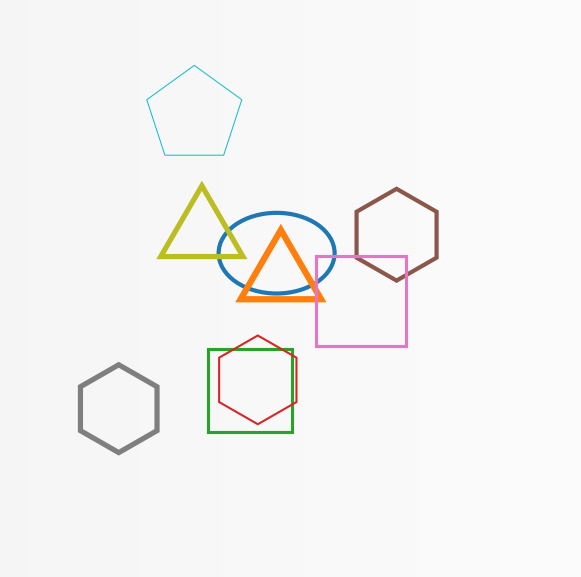[{"shape": "oval", "thickness": 2, "radius": 0.5, "center": [0.476, 0.561]}, {"shape": "triangle", "thickness": 3, "radius": 0.4, "center": [0.483, 0.521]}, {"shape": "square", "thickness": 1.5, "radius": 0.36, "center": [0.43, 0.323]}, {"shape": "hexagon", "thickness": 1, "radius": 0.38, "center": [0.444, 0.341]}, {"shape": "hexagon", "thickness": 2, "radius": 0.4, "center": [0.682, 0.593]}, {"shape": "square", "thickness": 1.5, "radius": 0.39, "center": [0.621, 0.479]}, {"shape": "hexagon", "thickness": 2.5, "radius": 0.38, "center": [0.204, 0.291]}, {"shape": "triangle", "thickness": 2.5, "radius": 0.41, "center": [0.347, 0.596]}, {"shape": "pentagon", "thickness": 0.5, "radius": 0.43, "center": [0.334, 0.8]}]